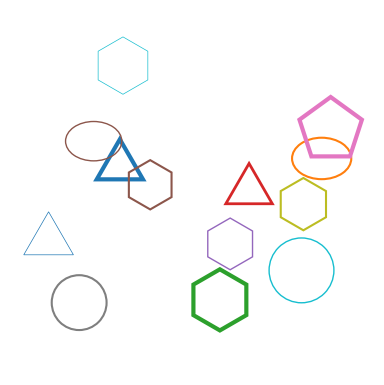[{"shape": "triangle", "thickness": 0.5, "radius": 0.37, "center": [0.126, 0.375]}, {"shape": "triangle", "thickness": 3, "radius": 0.35, "center": [0.311, 0.569]}, {"shape": "oval", "thickness": 1.5, "radius": 0.38, "center": [0.835, 0.588]}, {"shape": "hexagon", "thickness": 3, "radius": 0.4, "center": [0.571, 0.221]}, {"shape": "triangle", "thickness": 2, "radius": 0.35, "center": [0.647, 0.506]}, {"shape": "hexagon", "thickness": 1, "radius": 0.34, "center": [0.598, 0.366]}, {"shape": "oval", "thickness": 1, "radius": 0.37, "center": [0.243, 0.633]}, {"shape": "hexagon", "thickness": 1.5, "radius": 0.32, "center": [0.39, 0.52]}, {"shape": "pentagon", "thickness": 3, "radius": 0.43, "center": [0.859, 0.663]}, {"shape": "circle", "thickness": 1.5, "radius": 0.36, "center": [0.206, 0.214]}, {"shape": "hexagon", "thickness": 1.5, "radius": 0.34, "center": [0.788, 0.47]}, {"shape": "circle", "thickness": 1, "radius": 0.42, "center": [0.783, 0.298]}, {"shape": "hexagon", "thickness": 0.5, "radius": 0.37, "center": [0.319, 0.83]}]